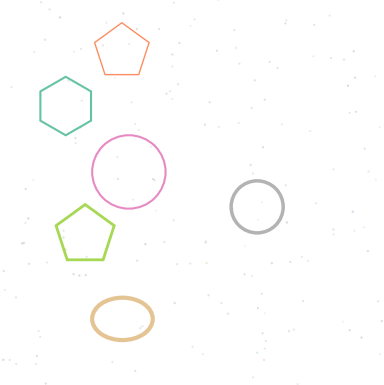[{"shape": "hexagon", "thickness": 1.5, "radius": 0.38, "center": [0.171, 0.725]}, {"shape": "pentagon", "thickness": 1, "radius": 0.37, "center": [0.316, 0.866]}, {"shape": "circle", "thickness": 1.5, "radius": 0.48, "center": [0.335, 0.553]}, {"shape": "pentagon", "thickness": 2, "radius": 0.4, "center": [0.221, 0.389]}, {"shape": "oval", "thickness": 3, "radius": 0.39, "center": [0.318, 0.172]}, {"shape": "circle", "thickness": 2.5, "radius": 0.34, "center": [0.668, 0.463]}]